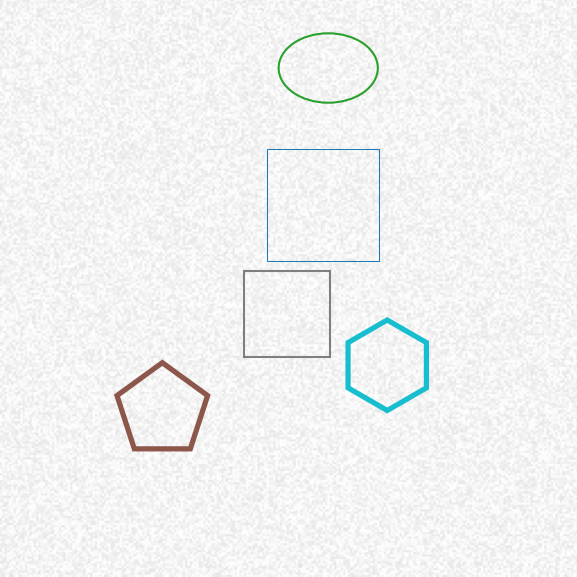[{"shape": "square", "thickness": 0.5, "radius": 0.49, "center": [0.56, 0.644]}, {"shape": "oval", "thickness": 1, "radius": 0.43, "center": [0.568, 0.881]}, {"shape": "pentagon", "thickness": 2.5, "radius": 0.41, "center": [0.281, 0.289]}, {"shape": "square", "thickness": 1, "radius": 0.37, "center": [0.497, 0.455]}, {"shape": "hexagon", "thickness": 2.5, "radius": 0.39, "center": [0.671, 0.367]}]